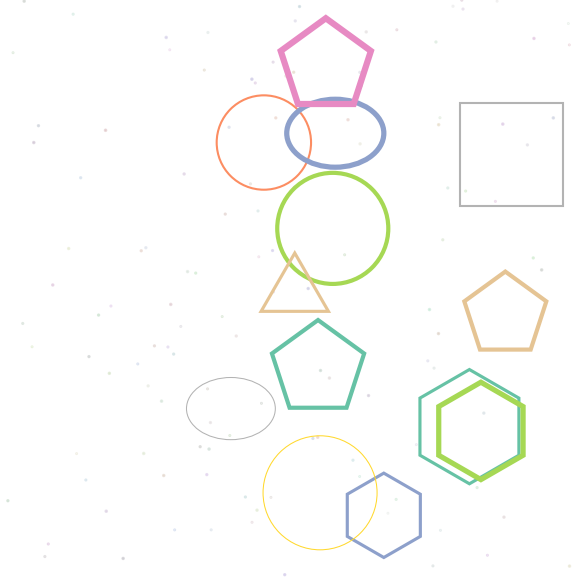[{"shape": "hexagon", "thickness": 1.5, "radius": 0.49, "center": [0.813, 0.26]}, {"shape": "pentagon", "thickness": 2, "radius": 0.42, "center": [0.551, 0.361]}, {"shape": "circle", "thickness": 1, "radius": 0.41, "center": [0.457, 0.752]}, {"shape": "oval", "thickness": 2.5, "radius": 0.42, "center": [0.581, 0.768]}, {"shape": "hexagon", "thickness": 1.5, "radius": 0.37, "center": [0.665, 0.107]}, {"shape": "pentagon", "thickness": 3, "radius": 0.41, "center": [0.564, 0.885]}, {"shape": "hexagon", "thickness": 2.5, "radius": 0.42, "center": [0.833, 0.253]}, {"shape": "circle", "thickness": 2, "radius": 0.48, "center": [0.576, 0.604]}, {"shape": "circle", "thickness": 0.5, "radius": 0.49, "center": [0.554, 0.146]}, {"shape": "triangle", "thickness": 1.5, "radius": 0.34, "center": [0.51, 0.494]}, {"shape": "pentagon", "thickness": 2, "radius": 0.37, "center": [0.875, 0.454]}, {"shape": "oval", "thickness": 0.5, "radius": 0.38, "center": [0.4, 0.292]}, {"shape": "square", "thickness": 1, "radius": 0.45, "center": [0.886, 0.732]}]